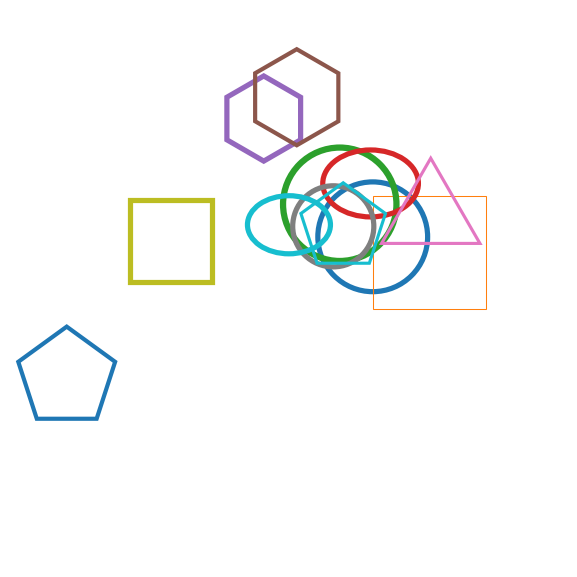[{"shape": "circle", "thickness": 2.5, "radius": 0.48, "center": [0.645, 0.589]}, {"shape": "pentagon", "thickness": 2, "radius": 0.44, "center": [0.116, 0.345]}, {"shape": "square", "thickness": 0.5, "radius": 0.49, "center": [0.744, 0.562]}, {"shape": "circle", "thickness": 3, "radius": 0.49, "center": [0.588, 0.645]}, {"shape": "oval", "thickness": 2.5, "radius": 0.41, "center": [0.642, 0.681]}, {"shape": "hexagon", "thickness": 2.5, "radius": 0.37, "center": [0.457, 0.794]}, {"shape": "hexagon", "thickness": 2, "radius": 0.42, "center": [0.514, 0.831]}, {"shape": "triangle", "thickness": 1.5, "radius": 0.49, "center": [0.746, 0.627]}, {"shape": "circle", "thickness": 2.5, "radius": 0.35, "center": [0.577, 0.607]}, {"shape": "square", "thickness": 2.5, "radius": 0.35, "center": [0.296, 0.582]}, {"shape": "oval", "thickness": 2.5, "radius": 0.36, "center": [0.5, 0.61]}, {"shape": "pentagon", "thickness": 1.5, "radius": 0.38, "center": [0.594, 0.606]}]